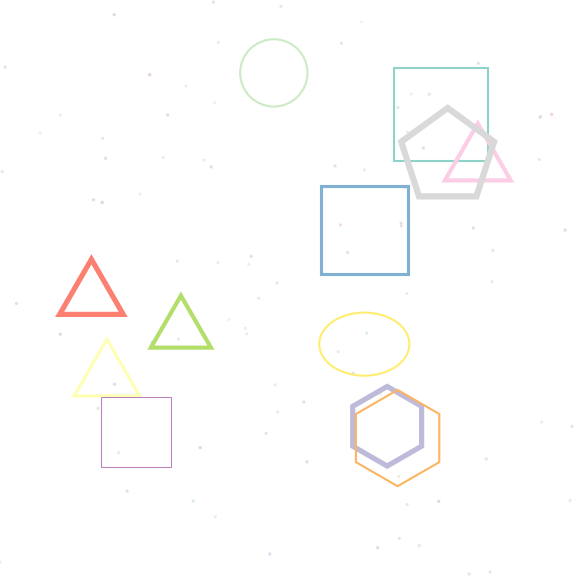[{"shape": "square", "thickness": 1, "radius": 0.4, "center": [0.763, 0.8]}, {"shape": "triangle", "thickness": 1.5, "radius": 0.33, "center": [0.185, 0.346]}, {"shape": "hexagon", "thickness": 2.5, "radius": 0.34, "center": [0.67, 0.261]}, {"shape": "triangle", "thickness": 2.5, "radius": 0.32, "center": [0.158, 0.487]}, {"shape": "square", "thickness": 1.5, "radius": 0.38, "center": [0.631, 0.601]}, {"shape": "hexagon", "thickness": 1, "radius": 0.42, "center": [0.689, 0.241]}, {"shape": "triangle", "thickness": 2, "radius": 0.3, "center": [0.313, 0.427]}, {"shape": "triangle", "thickness": 2, "radius": 0.33, "center": [0.827, 0.72]}, {"shape": "pentagon", "thickness": 3, "radius": 0.42, "center": [0.775, 0.727]}, {"shape": "square", "thickness": 0.5, "radius": 0.3, "center": [0.235, 0.251]}, {"shape": "circle", "thickness": 1, "radius": 0.29, "center": [0.474, 0.873]}, {"shape": "oval", "thickness": 1, "radius": 0.39, "center": [0.631, 0.403]}]